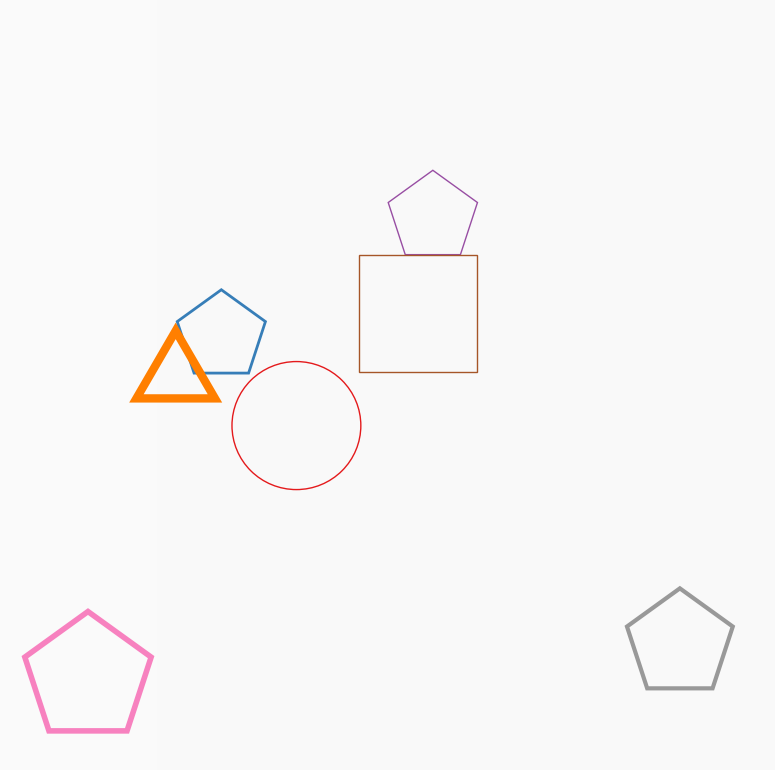[{"shape": "circle", "thickness": 0.5, "radius": 0.42, "center": [0.382, 0.447]}, {"shape": "pentagon", "thickness": 1, "radius": 0.3, "center": [0.286, 0.564]}, {"shape": "pentagon", "thickness": 0.5, "radius": 0.3, "center": [0.559, 0.718]}, {"shape": "triangle", "thickness": 3, "radius": 0.29, "center": [0.227, 0.512]}, {"shape": "square", "thickness": 0.5, "radius": 0.38, "center": [0.539, 0.593]}, {"shape": "pentagon", "thickness": 2, "radius": 0.43, "center": [0.114, 0.12]}, {"shape": "pentagon", "thickness": 1.5, "radius": 0.36, "center": [0.877, 0.164]}]